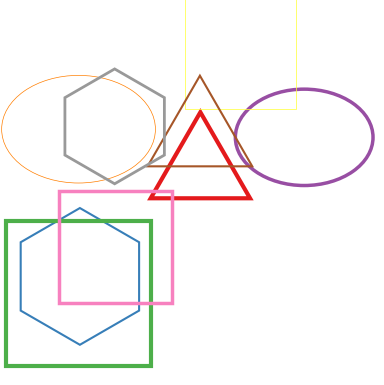[{"shape": "triangle", "thickness": 3, "radius": 0.74, "center": [0.52, 0.559]}, {"shape": "hexagon", "thickness": 1.5, "radius": 0.89, "center": [0.208, 0.282]}, {"shape": "square", "thickness": 3, "radius": 0.94, "center": [0.204, 0.237]}, {"shape": "oval", "thickness": 2.5, "radius": 0.89, "center": [0.79, 0.643]}, {"shape": "oval", "thickness": 0.5, "radius": 1.0, "center": [0.204, 0.664]}, {"shape": "square", "thickness": 0.5, "radius": 0.72, "center": [0.624, 0.861]}, {"shape": "triangle", "thickness": 1.5, "radius": 0.78, "center": [0.519, 0.646]}, {"shape": "square", "thickness": 2.5, "radius": 0.73, "center": [0.3, 0.359]}, {"shape": "hexagon", "thickness": 2, "radius": 0.75, "center": [0.298, 0.672]}]